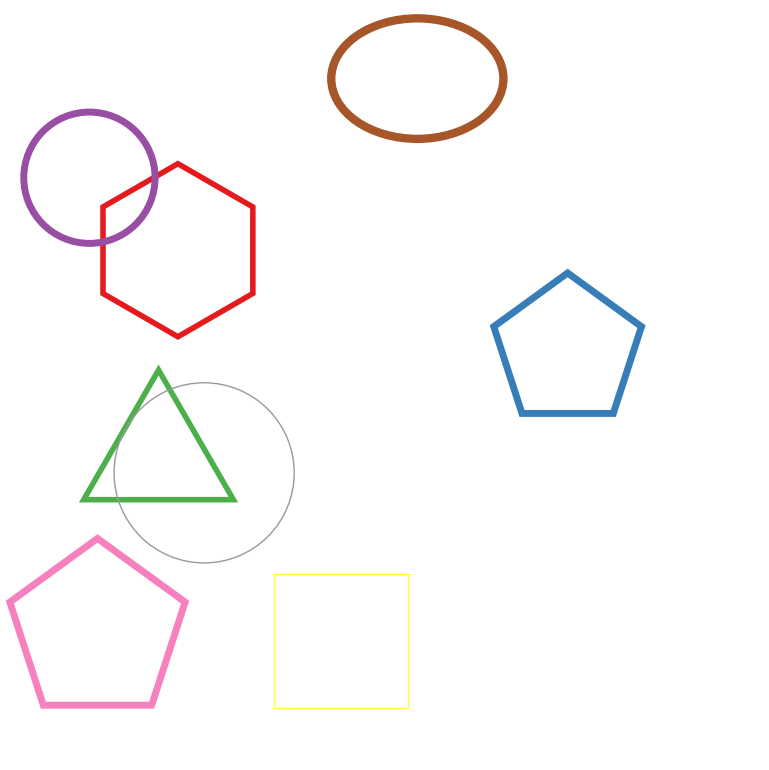[{"shape": "hexagon", "thickness": 2, "radius": 0.56, "center": [0.231, 0.675]}, {"shape": "pentagon", "thickness": 2.5, "radius": 0.5, "center": [0.737, 0.545]}, {"shape": "triangle", "thickness": 2, "radius": 0.56, "center": [0.206, 0.407]}, {"shape": "circle", "thickness": 2.5, "radius": 0.43, "center": [0.116, 0.769]}, {"shape": "square", "thickness": 0.5, "radius": 0.44, "center": [0.443, 0.168]}, {"shape": "oval", "thickness": 3, "radius": 0.56, "center": [0.542, 0.898]}, {"shape": "pentagon", "thickness": 2.5, "radius": 0.6, "center": [0.127, 0.181]}, {"shape": "circle", "thickness": 0.5, "radius": 0.58, "center": [0.265, 0.386]}]